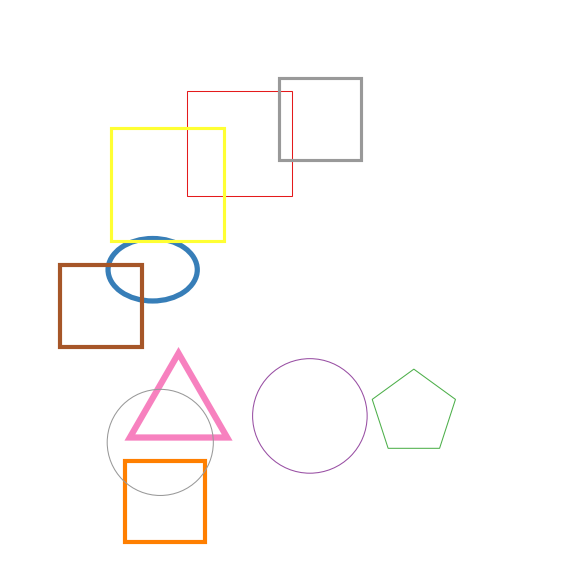[{"shape": "square", "thickness": 0.5, "radius": 0.45, "center": [0.414, 0.751]}, {"shape": "oval", "thickness": 2.5, "radius": 0.39, "center": [0.264, 0.532]}, {"shape": "pentagon", "thickness": 0.5, "radius": 0.38, "center": [0.717, 0.284]}, {"shape": "circle", "thickness": 0.5, "radius": 0.5, "center": [0.537, 0.279]}, {"shape": "square", "thickness": 2, "radius": 0.35, "center": [0.286, 0.131]}, {"shape": "square", "thickness": 1.5, "radius": 0.49, "center": [0.289, 0.68]}, {"shape": "square", "thickness": 2, "radius": 0.35, "center": [0.175, 0.469]}, {"shape": "triangle", "thickness": 3, "radius": 0.49, "center": [0.309, 0.29]}, {"shape": "circle", "thickness": 0.5, "radius": 0.46, "center": [0.278, 0.233]}, {"shape": "square", "thickness": 1.5, "radius": 0.36, "center": [0.554, 0.793]}]